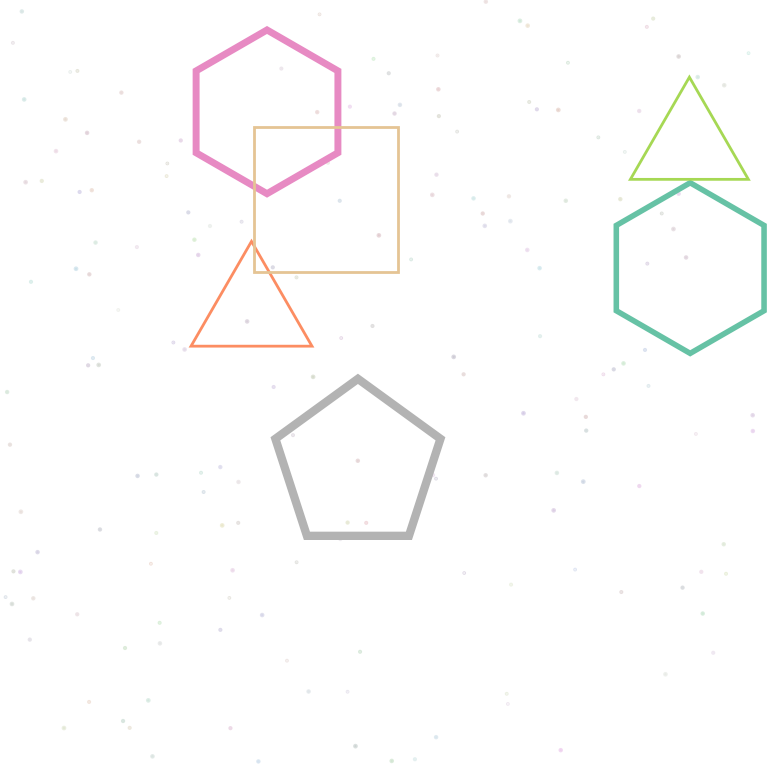[{"shape": "hexagon", "thickness": 2, "radius": 0.55, "center": [0.896, 0.652]}, {"shape": "triangle", "thickness": 1, "radius": 0.45, "center": [0.327, 0.596]}, {"shape": "hexagon", "thickness": 2.5, "radius": 0.53, "center": [0.347, 0.855]}, {"shape": "triangle", "thickness": 1, "radius": 0.44, "center": [0.895, 0.811]}, {"shape": "square", "thickness": 1, "radius": 0.47, "center": [0.424, 0.741]}, {"shape": "pentagon", "thickness": 3, "radius": 0.56, "center": [0.465, 0.395]}]